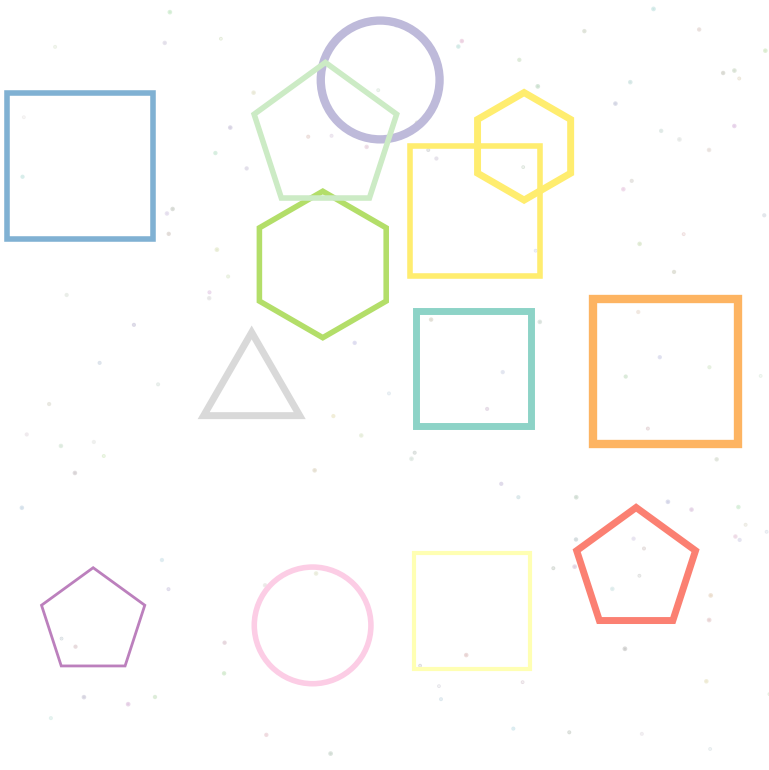[{"shape": "square", "thickness": 2.5, "radius": 0.37, "center": [0.615, 0.521]}, {"shape": "square", "thickness": 1.5, "radius": 0.38, "center": [0.613, 0.206]}, {"shape": "circle", "thickness": 3, "radius": 0.39, "center": [0.494, 0.896]}, {"shape": "pentagon", "thickness": 2.5, "radius": 0.41, "center": [0.826, 0.26]}, {"shape": "square", "thickness": 2, "radius": 0.47, "center": [0.103, 0.784]}, {"shape": "square", "thickness": 3, "radius": 0.47, "center": [0.864, 0.517]}, {"shape": "hexagon", "thickness": 2, "radius": 0.48, "center": [0.419, 0.657]}, {"shape": "circle", "thickness": 2, "radius": 0.38, "center": [0.406, 0.188]}, {"shape": "triangle", "thickness": 2.5, "radius": 0.36, "center": [0.327, 0.496]}, {"shape": "pentagon", "thickness": 1, "radius": 0.35, "center": [0.121, 0.192]}, {"shape": "pentagon", "thickness": 2, "radius": 0.49, "center": [0.423, 0.822]}, {"shape": "square", "thickness": 2, "radius": 0.42, "center": [0.617, 0.726]}, {"shape": "hexagon", "thickness": 2.5, "radius": 0.35, "center": [0.681, 0.81]}]